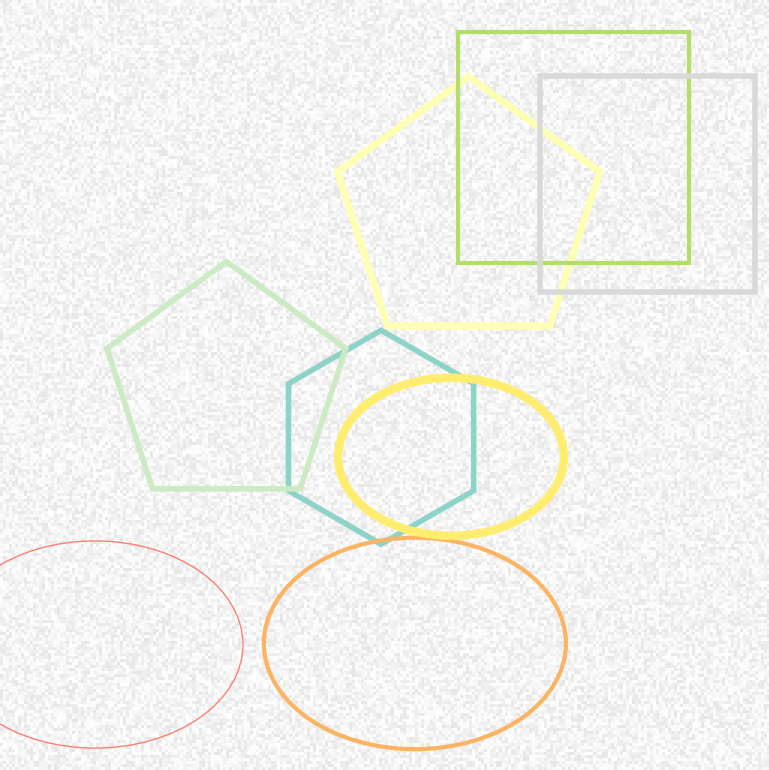[{"shape": "hexagon", "thickness": 2, "radius": 0.69, "center": [0.495, 0.432]}, {"shape": "pentagon", "thickness": 2.5, "radius": 0.9, "center": [0.609, 0.721]}, {"shape": "oval", "thickness": 0.5, "radius": 0.96, "center": [0.123, 0.163]}, {"shape": "oval", "thickness": 1.5, "radius": 0.98, "center": [0.539, 0.164]}, {"shape": "square", "thickness": 1.5, "radius": 0.75, "center": [0.745, 0.808]}, {"shape": "square", "thickness": 2, "radius": 0.7, "center": [0.841, 0.761]}, {"shape": "pentagon", "thickness": 2, "radius": 0.82, "center": [0.294, 0.497]}, {"shape": "oval", "thickness": 3, "radius": 0.73, "center": [0.586, 0.407]}]